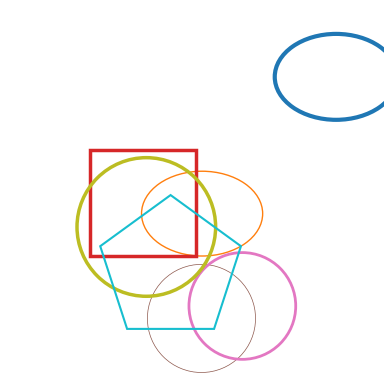[{"shape": "oval", "thickness": 3, "radius": 0.8, "center": [0.873, 0.8]}, {"shape": "oval", "thickness": 1, "radius": 0.79, "center": [0.525, 0.445]}, {"shape": "square", "thickness": 2.5, "radius": 0.69, "center": [0.37, 0.472]}, {"shape": "circle", "thickness": 0.5, "radius": 0.7, "center": [0.523, 0.173]}, {"shape": "circle", "thickness": 2, "radius": 0.69, "center": [0.629, 0.205]}, {"shape": "circle", "thickness": 2.5, "radius": 0.9, "center": [0.38, 0.41]}, {"shape": "pentagon", "thickness": 1.5, "radius": 0.96, "center": [0.443, 0.301]}]